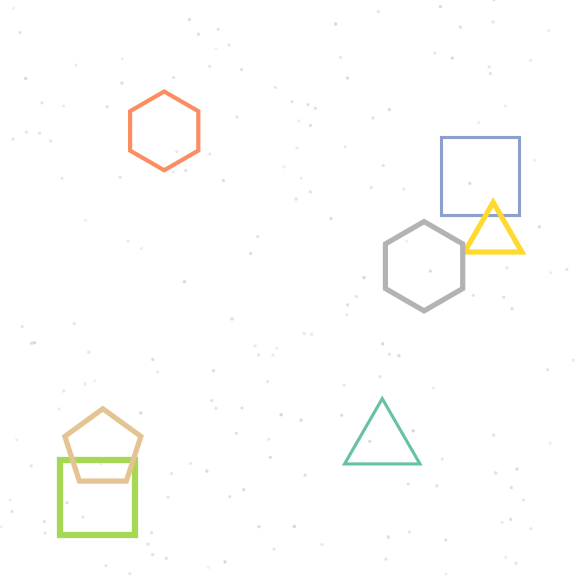[{"shape": "triangle", "thickness": 1.5, "radius": 0.38, "center": [0.662, 0.233]}, {"shape": "hexagon", "thickness": 2, "radius": 0.34, "center": [0.284, 0.772]}, {"shape": "square", "thickness": 1.5, "radius": 0.34, "center": [0.832, 0.694]}, {"shape": "square", "thickness": 3, "radius": 0.33, "center": [0.169, 0.138]}, {"shape": "triangle", "thickness": 2.5, "radius": 0.29, "center": [0.854, 0.591]}, {"shape": "pentagon", "thickness": 2.5, "radius": 0.35, "center": [0.178, 0.222]}, {"shape": "hexagon", "thickness": 2.5, "radius": 0.39, "center": [0.734, 0.538]}]